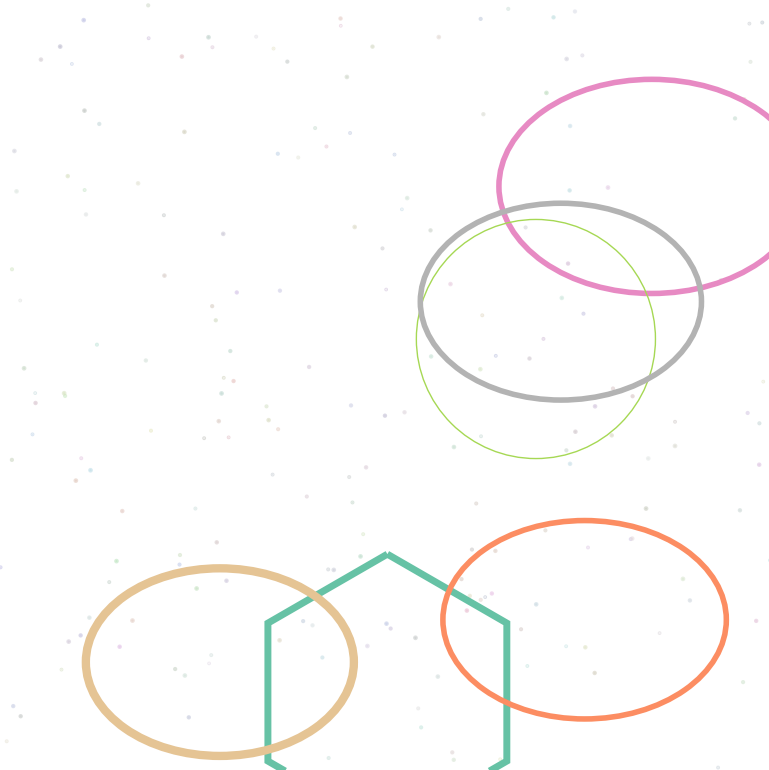[{"shape": "hexagon", "thickness": 2.5, "radius": 0.9, "center": [0.503, 0.101]}, {"shape": "oval", "thickness": 2, "radius": 0.92, "center": [0.759, 0.195]}, {"shape": "oval", "thickness": 2, "radius": 0.99, "center": [0.847, 0.758]}, {"shape": "circle", "thickness": 0.5, "radius": 0.78, "center": [0.696, 0.56]}, {"shape": "oval", "thickness": 3, "radius": 0.87, "center": [0.286, 0.14]}, {"shape": "oval", "thickness": 2, "radius": 0.91, "center": [0.728, 0.608]}]